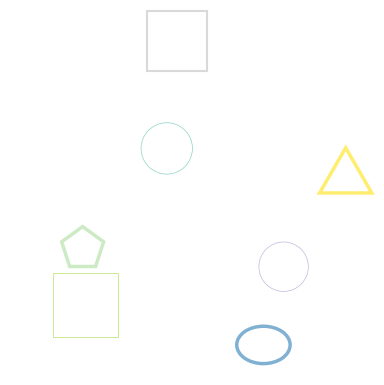[{"shape": "circle", "thickness": 0.5, "radius": 0.33, "center": [0.433, 0.614]}, {"shape": "circle", "thickness": 0.5, "radius": 0.32, "center": [0.737, 0.307]}, {"shape": "oval", "thickness": 2.5, "radius": 0.35, "center": [0.684, 0.104]}, {"shape": "square", "thickness": 0.5, "radius": 0.42, "center": [0.222, 0.207]}, {"shape": "square", "thickness": 1.5, "radius": 0.39, "center": [0.459, 0.893]}, {"shape": "pentagon", "thickness": 2.5, "radius": 0.29, "center": [0.215, 0.354]}, {"shape": "triangle", "thickness": 2.5, "radius": 0.39, "center": [0.898, 0.538]}]